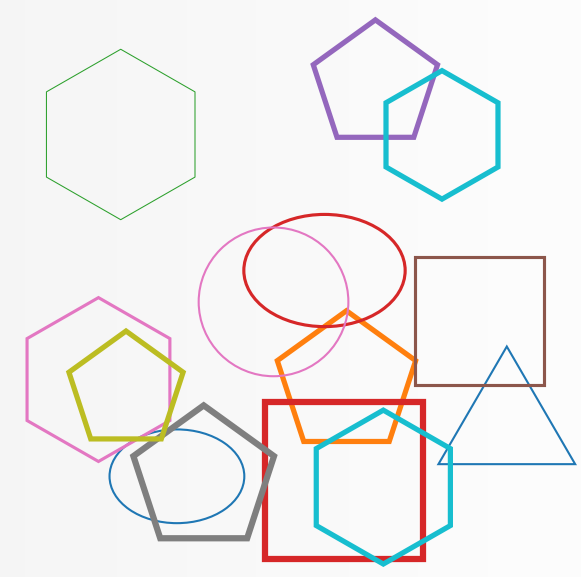[{"shape": "oval", "thickness": 1, "radius": 0.58, "center": [0.304, 0.174]}, {"shape": "triangle", "thickness": 1, "radius": 0.68, "center": [0.872, 0.263]}, {"shape": "pentagon", "thickness": 2.5, "radius": 0.63, "center": [0.596, 0.336]}, {"shape": "hexagon", "thickness": 0.5, "radius": 0.74, "center": [0.208, 0.766]}, {"shape": "oval", "thickness": 1.5, "radius": 0.69, "center": [0.558, 0.531]}, {"shape": "square", "thickness": 3, "radius": 0.68, "center": [0.592, 0.168]}, {"shape": "pentagon", "thickness": 2.5, "radius": 0.56, "center": [0.646, 0.852]}, {"shape": "square", "thickness": 1.5, "radius": 0.55, "center": [0.825, 0.443]}, {"shape": "hexagon", "thickness": 1.5, "radius": 0.71, "center": [0.169, 0.342]}, {"shape": "circle", "thickness": 1, "radius": 0.64, "center": [0.471, 0.476]}, {"shape": "pentagon", "thickness": 3, "radius": 0.64, "center": [0.35, 0.17]}, {"shape": "pentagon", "thickness": 2.5, "radius": 0.52, "center": [0.217, 0.323]}, {"shape": "hexagon", "thickness": 2.5, "radius": 0.56, "center": [0.76, 0.766]}, {"shape": "hexagon", "thickness": 2.5, "radius": 0.67, "center": [0.659, 0.156]}]